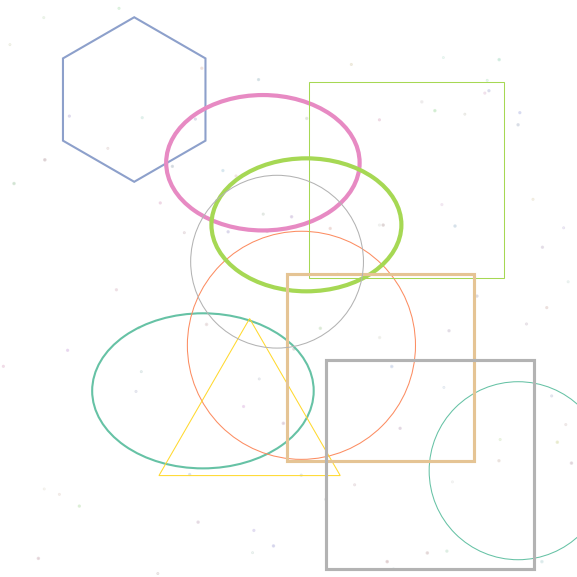[{"shape": "circle", "thickness": 0.5, "radius": 0.77, "center": [0.897, 0.184]}, {"shape": "oval", "thickness": 1, "radius": 0.96, "center": [0.351, 0.322]}, {"shape": "circle", "thickness": 0.5, "radius": 0.99, "center": [0.522, 0.401]}, {"shape": "hexagon", "thickness": 1, "radius": 0.71, "center": [0.232, 0.827]}, {"shape": "oval", "thickness": 2, "radius": 0.84, "center": [0.455, 0.717]}, {"shape": "oval", "thickness": 2, "radius": 0.82, "center": [0.531, 0.61]}, {"shape": "square", "thickness": 0.5, "radius": 0.85, "center": [0.704, 0.687]}, {"shape": "triangle", "thickness": 0.5, "radius": 0.91, "center": [0.432, 0.266]}, {"shape": "square", "thickness": 1.5, "radius": 0.81, "center": [0.659, 0.363]}, {"shape": "circle", "thickness": 0.5, "radius": 0.75, "center": [0.48, 0.546]}, {"shape": "square", "thickness": 1.5, "radius": 0.9, "center": [0.744, 0.195]}]